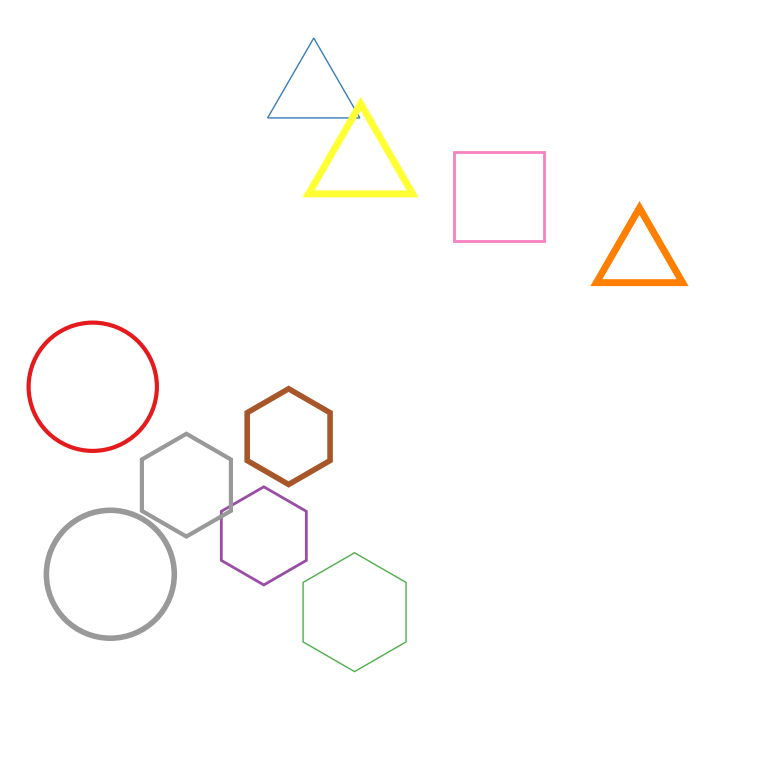[{"shape": "circle", "thickness": 1.5, "radius": 0.42, "center": [0.12, 0.498]}, {"shape": "triangle", "thickness": 0.5, "radius": 0.35, "center": [0.407, 0.881]}, {"shape": "hexagon", "thickness": 0.5, "radius": 0.39, "center": [0.46, 0.205]}, {"shape": "hexagon", "thickness": 1, "radius": 0.32, "center": [0.343, 0.304]}, {"shape": "triangle", "thickness": 2.5, "radius": 0.32, "center": [0.831, 0.665]}, {"shape": "triangle", "thickness": 2.5, "radius": 0.39, "center": [0.468, 0.787]}, {"shape": "hexagon", "thickness": 2, "radius": 0.31, "center": [0.375, 0.433]}, {"shape": "square", "thickness": 1, "radius": 0.29, "center": [0.648, 0.745]}, {"shape": "circle", "thickness": 2, "radius": 0.42, "center": [0.143, 0.254]}, {"shape": "hexagon", "thickness": 1.5, "radius": 0.33, "center": [0.242, 0.37]}]